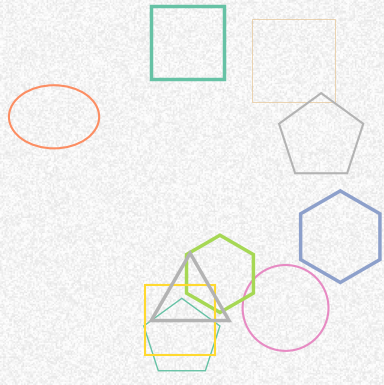[{"shape": "pentagon", "thickness": 1, "radius": 0.52, "center": [0.472, 0.121]}, {"shape": "square", "thickness": 2.5, "radius": 0.47, "center": [0.487, 0.889]}, {"shape": "oval", "thickness": 1.5, "radius": 0.59, "center": [0.14, 0.697]}, {"shape": "hexagon", "thickness": 2.5, "radius": 0.59, "center": [0.884, 0.385]}, {"shape": "circle", "thickness": 1.5, "radius": 0.56, "center": [0.742, 0.2]}, {"shape": "hexagon", "thickness": 2.5, "radius": 0.5, "center": [0.571, 0.289]}, {"shape": "square", "thickness": 1.5, "radius": 0.45, "center": [0.466, 0.169]}, {"shape": "square", "thickness": 0.5, "radius": 0.54, "center": [0.762, 0.843]}, {"shape": "pentagon", "thickness": 1.5, "radius": 0.57, "center": [0.834, 0.643]}, {"shape": "triangle", "thickness": 2.5, "radius": 0.58, "center": [0.494, 0.226]}]